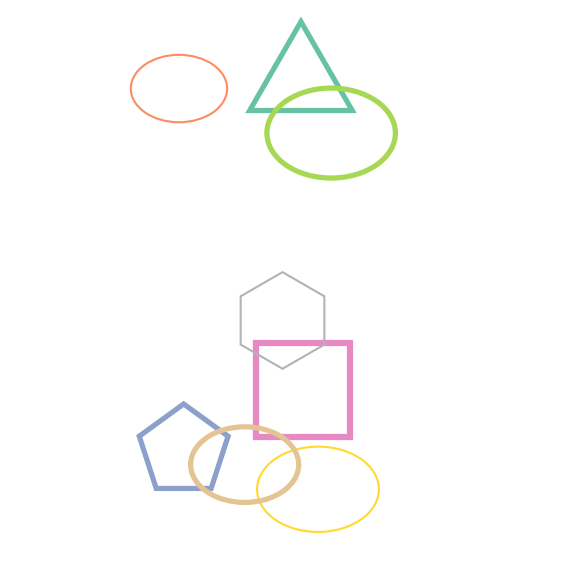[{"shape": "triangle", "thickness": 2.5, "radius": 0.51, "center": [0.521, 0.859]}, {"shape": "oval", "thickness": 1, "radius": 0.42, "center": [0.31, 0.846]}, {"shape": "pentagon", "thickness": 2.5, "radius": 0.4, "center": [0.318, 0.219]}, {"shape": "square", "thickness": 3, "radius": 0.41, "center": [0.525, 0.324]}, {"shape": "oval", "thickness": 2.5, "radius": 0.56, "center": [0.573, 0.769]}, {"shape": "oval", "thickness": 1, "radius": 0.53, "center": [0.551, 0.152]}, {"shape": "oval", "thickness": 2.5, "radius": 0.47, "center": [0.424, 0.195]}, {"shape": "hexagon", "thickness": 1, "radius": 0.42, "center": [0.489, 0.444]}]